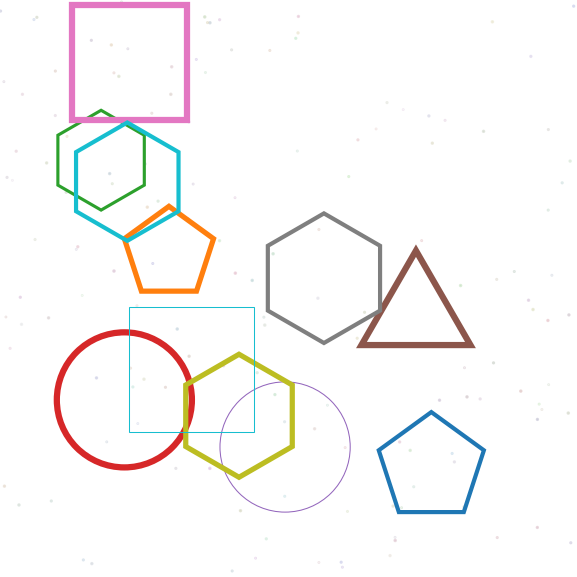[{"shape": "pentagon", "thickness": 2, "radius": 0.48, "center": [0.747, 0.19]}, {"shape": "pentagon", "thickness": 2.5, "radius": 0.41, "center": [0.293, 0.561]}, {"shape": "hexagon", "thickness": 1.5, "radius": 0.43, "center": [0.175, 0.722]}, {"shape": "circle", "thickness": 3, "radius": 0.58, "center": [0.215, 0.307]}, {"shape": "circle", "thickness": 0.5, "radius": 0.56, "center": [0.494, 0.225]}, {"shape": "triangle", "thickness": 3, "radius": 0.54, "center": [0.72, 0.456]}, {"shape": "square", "thickness": 3, "radius": 0.5, "center": [0.224, 0.891]}, {"shape": "hexagon", "thickness": 2, "radius": 0.56, "center": [0.561, 0.517]}, {"shape": "hexagon", "thickness": 2.5, "radius": 0.53, "center": [0.414, 0.279]}, {"shape": "hexagon", "thickness": 2, "radius": 0.51, "center": [0.22, 0.685]}, {"shape": "square", "thickness": 0.5, "radius": 0.54, "center": [0.332, 0.359]}]